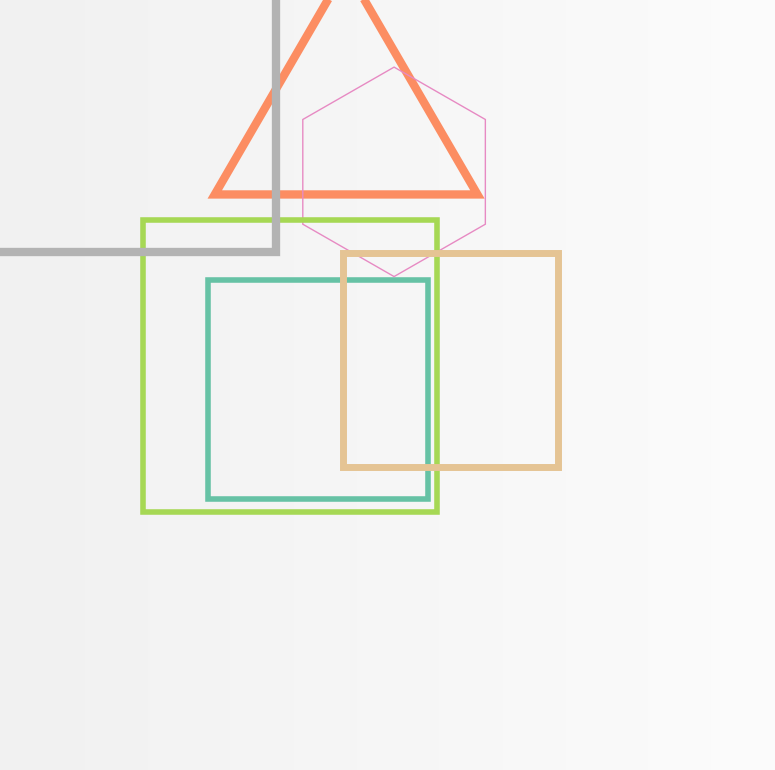[{"shape": "square", "thickness": 2, "radius": 0.71, "center": [0.41, 0.494]}, {"shape": "triangle", "thickness": 3, "radius": 0.98, "center": [0.447, 0.845]}, {"shape": "hexagon", "thickness": 0.5, "radius": 0.68, "center": [0.508, 0.777]}, {"shape": "square", "thickness": 2, "radius": 0.95, "center": [0.375, 0.525]}, {"shape": "square", "thickness": 2.5, "radius": 0.69, "center": [0.581, 0.532]}, {"shape": "square", "thickness": 3, "radius": 0.93, "center": [0.17, 0.859]}]